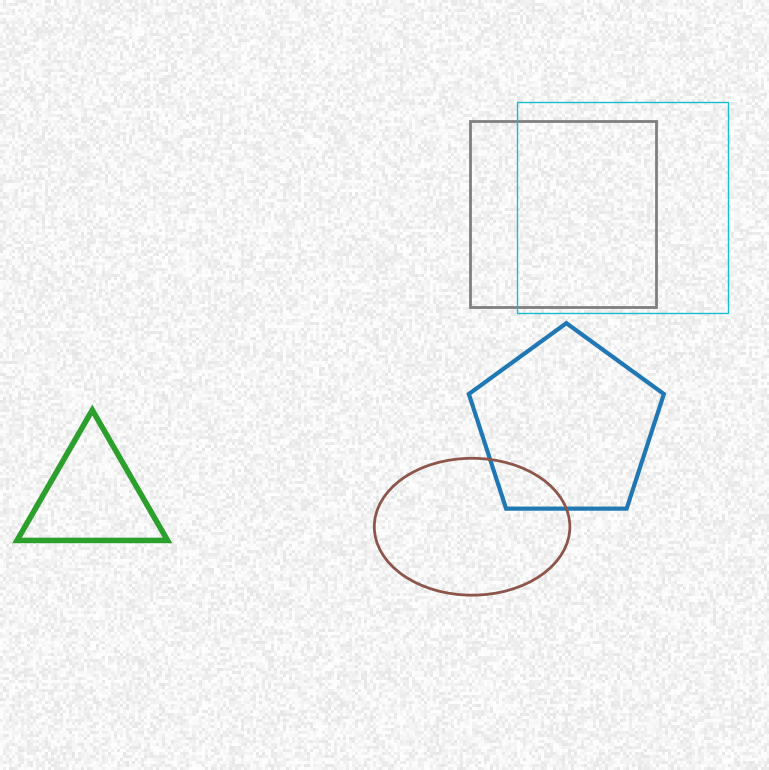[{"shape": "pentagon", "thickness": 1.5, "radius": 0.67, "center": [0.736, 0.447]}, {"shape": "triangle", "thickness": 2, "radius": 0.56, "center": [0.12, 0.355]}, {"shape": "oval", "thickness": 1, "radius": 0.63, "center": [0.613, 0.316]}, {"shape": "square", "thickness": 1, "radius": 0.6, "center": [0.731, 0.722]}, {"shape": "square", "thickness": 0.5, "radius": 0.69, "center": [0.808, 0.731]}]